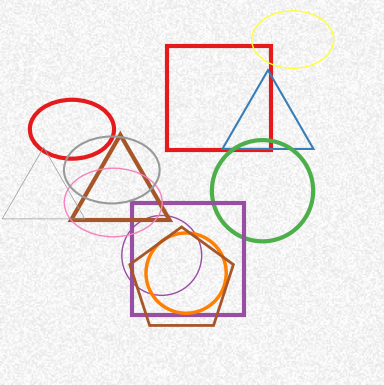[{"shape": "square", "thickness": 3, "radius": 0.67, "center": [0.568, 0.744]}, {"shape": "oval", "thickness": 3, "radius": 0.55, "center": [0.187, 0.664]}, {"shape": "triangle", "thickness": 1.5, "radius": 0.68, "center": [0.696, 0.681]}, {"shape": "circle", "thickness": 3, "radius": 0.66, "center": [0.682, 0.505]}, {"shape": "circle", "thickness": 1, "radius": 0.52, "center": [0.42, 0.337]}, {"shape": "square", "thickness": 3, "radius": 0.73, "center": [0.489, 0.328]}, {"shape": "circle", "thickness": 2.5, "radius": 0.52, "center": [0.483, 0.291]}, {"shape": "oval", "thickness": 1, "radius": 0.53, "center": [0.76, 0.897]}, {"shape": "pentagon", "thickness": 2, "radius": 0.71, "center": [0.472, 0.269]}, {"shape": "triangle", "thickness": 3, "radius": 0.74, "center": [0.313, 0.502]}, {"shape": "oval", "thickness": 1, "radius": 0.64, "center": [0.294, 0.474]}, {"shape": "oval", "thickness": 1.5, "radius": 0.62, "center": [0.29, 0.559]}, {"shape": "triangle", "thickness": 0.5, "radius": 0.62, "center": [0.113, 0.493]}]